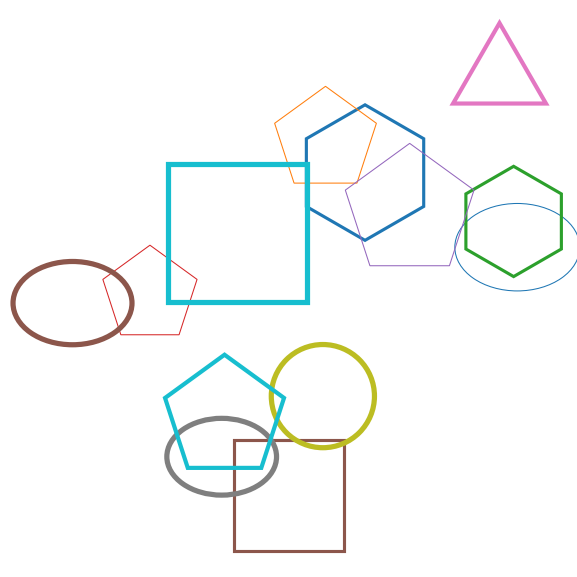[{"shape": "oval", "thickness": 0.5, "radius": 0.54, "center": [0.896, 0.571]}, {"shape": "hexagon", "thickness": 1.5, "radius": 0.59, "center": [0.632, 0.7]}, {"shape": "pentagon", "thickness": 0.5, "radius": 0.46, "center": [0.564, 0.757]}, {"shape": "hexagon", "thickness": 1.5, "radius": 0.48, "center": [0.889, 0.616]}, {"shape": "pentagon", "thickness": 0.5, "radius": 0.43, "center": [0.26, 0.489]}, {"shape": "pentagon", "thickness": 0.5, "radius": 0.59, "center": [0.709, 0.634]}, {"shape": "oval", "thickness": 2.5, "radius": 0.52, "center": [0.126, 0.474]}, {"shape": "square", "thickness": 1.5, "radius": 0.48, "center": [0.501, 0.141]}, {"shape": "triangle", "thickness": 2, "radius": 0.46, "center": [0.865, 0.866]}, {"shape": "oval", "thickness": 2.5, "radius": 0.47, "center": [0.384, 0.208]}, {"shape": "circle", "thickness": 2.5, "radius": 0.45, "center": [0.559, 0.313]}, {"shape": "square", "thickness": 2.5, "radius": 0.6, "center": [0.411, 0.595]}, {"shape": "pentagon", "thickness": 2, "radius": 0.54, "center": [0.389, 0.277]}]